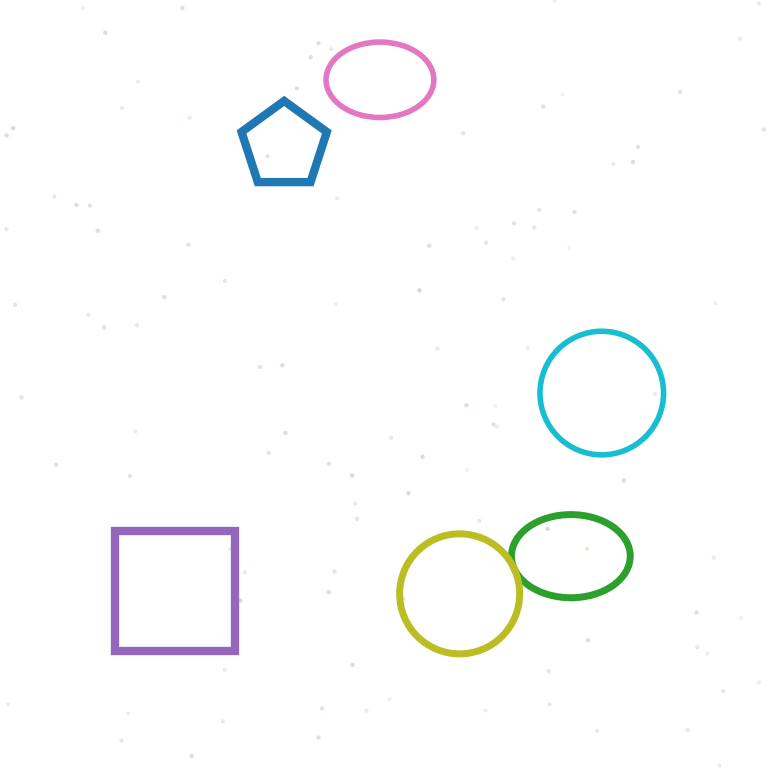[{"shape": "pentagon", "thickness": 3, "radius": 0.29, "center": [0.369, 0.811]}, {"shape": "oval", "thickness": 2.5, "radius": 0.39, "center": [0.741, 0.278]}, {"shape": "square", "thickness": 3, "radius": 0.39, "center": [0.227, 0.233]}, {"shape": "oval", "thickness": 2, "radius": 0.35, "center": [0.493, 0.896]}, {"shape": "circle", "thickness": 2.5, "radius": 0.39, "center": [0.597, 0.229]}, {"shape": "circle", "thickness": 2, "radius": 0.4, "center": [0.782, 0.49]}]